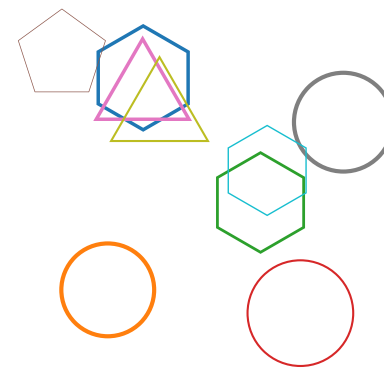[{"shape": "hexagon", "thickness": 2.5, "radius": 0.67, "center": [0.372, 0.798]}, {"shape": "circle", "thickness": 3, "radius": 0.6, "center": [0.28, 0.247]}, {"shape": "hexagon", "thickness": 2, "radius": 0.65, "center": [0.677, 0.474]}, {"shape": "circle", "thickness": 1.5, "radius": 0.69, "center": [0.78, 0.187]}, {"shape": "pentagon", "thickness": 0.5, "radius": 0.6, "center": [0.161, 0.858]}, {"shape": "triangle", "thickness": 2.5, "radius": 0.7, "center": [0.37, 0.76]}, {"shape": "circle", "thickness": 3, "radius": 0.64, "center": [0.892, 0.683]}, {"shape": "triangle", "thickness": 1.5, "radius": 0.73, "center": [0.414, 0.706]}, {"shape": "hexagon", "thickness": 1, "radius": 0.58, "center": [0.694, 0.557]}]